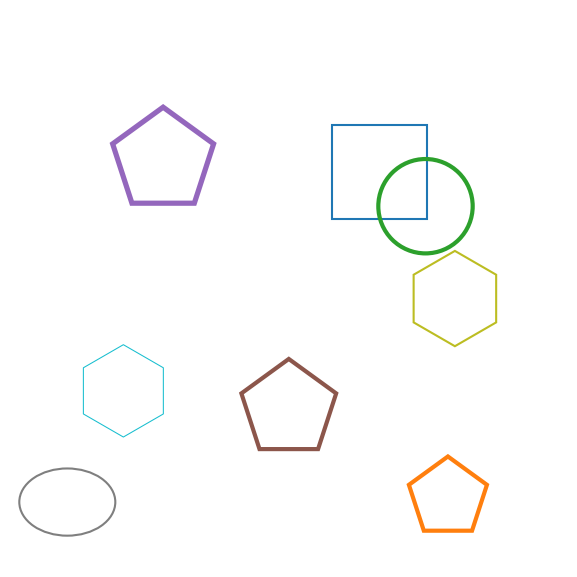[{"shape": "square", "thickness": 1, "radius": 0.41, "center": [0.657, 0.701]}, {"shape": "pentagon", "thickness": 2, "radius": 0.36, "center": [0.776, 0.138]}, {"shape": "circle", "thickness": 2, "radius": 0.41, "center": [0.737, 0.642]}, {"shape": "pentagon", "thickness": 2.5, "radius": 0.46, "center": [0.282, 0.722]}, {"shape": "pentagon", "thickness": 2, "radius": 0.43, "center": [0.5, 0.291]}, {"shape": "oval", "thickness": 1, "radius": 0.42, "center": [0.117, 0.13]}, {"shape": "hexagon", "thickness": 1, "radius": 0.41, "center": [0.788, 0.482]}, {"shape": "hexagon", "thickness": 0.5, "radius": 0.4, "center": [0.214, 0.322]}]